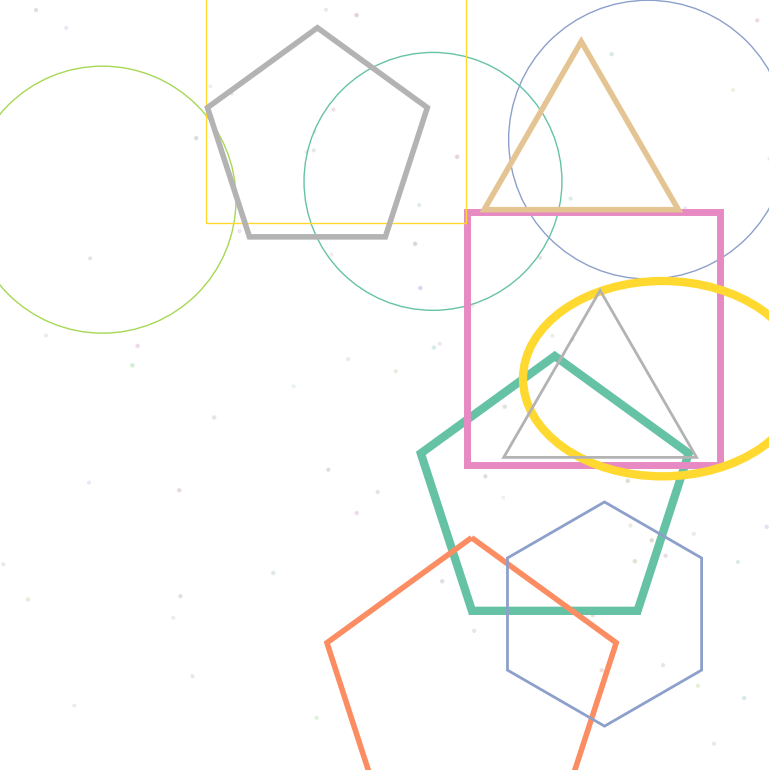[{"shape": "pentagon", "thickness": 3, "radius": 0.91, "center": [0.72, 0.355]}, {"shape": "circle", "thickness": 0.5, "radius": 0.84, "center": [0.562, 0.764]}, {"shape": "pentagon", "thickness": 2, "radius": 0.99, "center": [0.612, 0.104]}, {"shape": "circle", "thickness": 0.5, "radius": 0.9, "center": [0.842, 0.819]}, {"shape": "hexagon", "thickness": 1, "radius": 0.73, "center": [0.785, 0.203]}, {"shape": "square", "thickness": 2.5, "radius": 0.82, "center": [0.771, 0.561]}, {"shape": "circle", "thickness": 0.5, "radius": 0.87, "center": [0.133, 0.741]}, {"shape": "square", "thickness": 0.5, "radius": 0.84, "center": [0.436, 0.88]}, {"shape": "oval", "thickness": 3, "radius": 0.91, "center": [0.86, 0.508]}, {"shape": "triangle", "thickness": 2, "radius": 0.73, "center": [0.755, 0.8]}, {"shape": "pentagon", "thickness": 2, "radius": 0.75, "center": [0.412, 0.814]}, {"shape": "triangle", "thickness": 1, "radius": 0.72, "center": [0.779, 0.478]}]